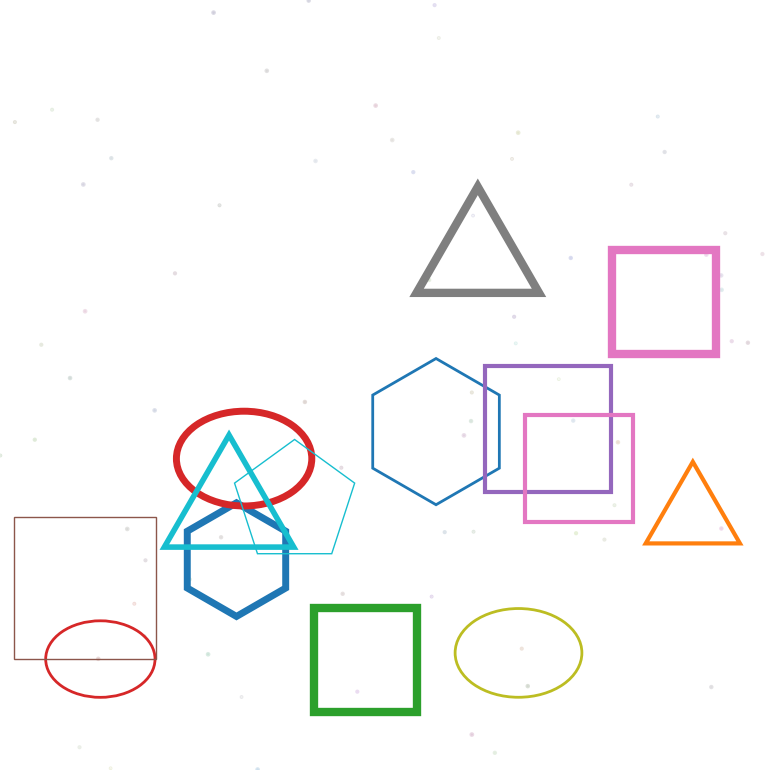[{"shape": "hexagon", "thickness": 2.5, "radius": 0.37, "center": [0.307, 0.273]}, {"shape": "hexagon", "thickness": 1, "radius": 0.47, "center": [0.566, 0.439]}, {"shape": "triangle", "thickness": 1.5, "radius": 0.35, "center": [0.9, 0.33]}, {"shape": "square", "thickness": 3, "radius": 0.34, "center": [0.475, 0.143]}, {"shape": "oval", "thickness": 1, "radius": 0.36, "center": [0.13, 0.144]}, {"shape": "oval", "thickness": 2.5, "radius": 0.44, "center": [0.317, 0.404]}, {"shape": "square", "thickness": 1.5, "radius": 0.41, "center": [0.712, 0.443]}, {"shape": "square", "thickness": 0.5, "radius": 0.46, "center": [0.11, 0.237]}, {"shape": "square", "thickness": 3, "radius": 0.34, "center": [0.862, 0.608]}, {"shape": "square", "thickness": 1.5, "radius": 0.35, "center": [0.752, 0.392]}, {"shape": "triangle", "thickness": 3, "radius": 0.46, "center": [0.621, 0.666]}, {"shape": "oval", "thickness": 1, "radius": 0.41, "center": [0.673, 0.152]}, {"shape": "pentagon", "thickness": 0.5, "radius": 0.41, "center": [0.383, 0.347]}, {"shape": "triangle", "thickness": 2, "radius": 0.49, "center": [0.297, 0.338]}]